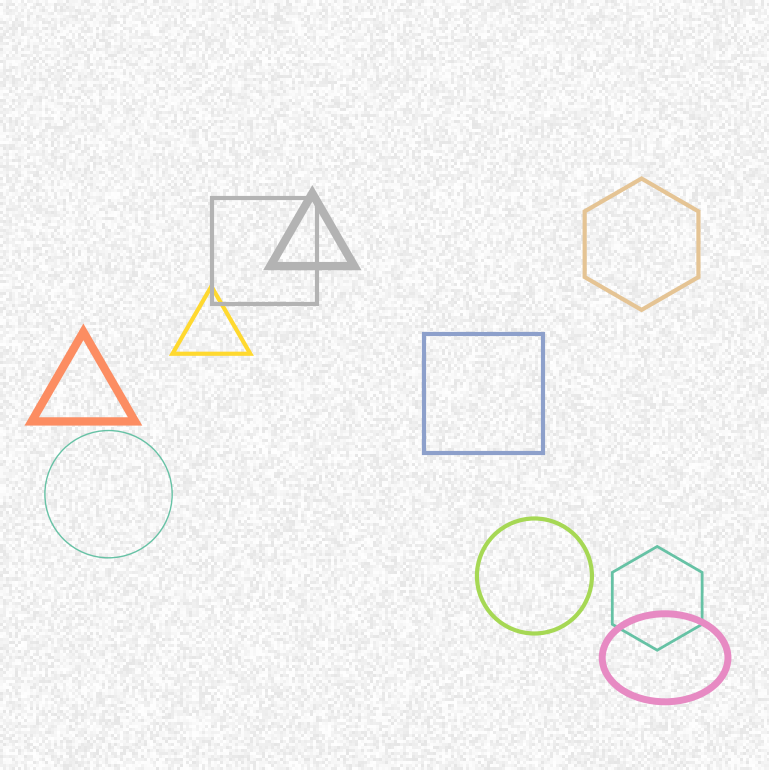[{"shape": "hexagon", "thickness": 1, "radius": 0.34, "center": [0.854, 0.223]}, {"shape": "circle", "thickness": 0.5, "radius": 0.41, "center": [0.141, 0.358]}, {"shape": "triangle", "thickness": 3, "radius": 0.39, "center": [0.108, 0.491]}, {"shape": "square", "thickness": 1.5, "radius": 0.39, "center": [0.628, 0.489]}, {"shape": "oval", "thickness": 2.5, "radius": 0.41, "center": [0.864, 0.146]}, {"shape": "circle", "thickness": 1.5, "radius": 0.37, "center": [0.694, 0.252]}, {"shape": "triangle", "thickness": 1.5, "radius": 0.29, "center": [0.275, 0.57]}, {"shape": "hexagon", "thickness": 1.5, "radius": 0.43, "center": [0.833, 0.683]}, {"shape": "square", "thickness": 1.5, "radius": 0.34, "center": [0.343, 0.674]}, {"shape": "triangle", "thickness": 3, "radius": 0.31, "center": [0.406, 0.686]}]